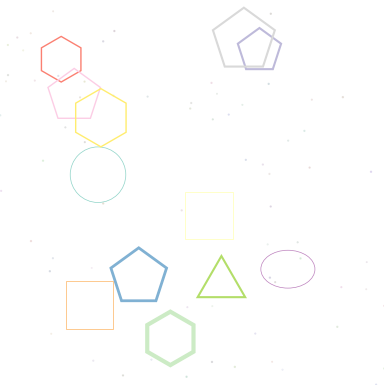[{"shape": "circle", "thickness": 0.5, "radius": 0.36, "center": [0.255, 0.546]}, {"shape": "square", "thickness": 0.5, "radius": 0.31, "center": [0.542, 0.44]}, {"shape": "pentagon", "thickness": 1.5, "radius": 0.3, "center": [0.674, 0.868]}, {"shape": "hexagon", "thickness": 1, "radius": 0.3, "center": [0.159, 0.846]}, {"shape": "pentagon", "thickness": 2, "radius": 0.38, "center": [0.36, 0.28]}, {"shape": "square", "thickness": 0.5, "radius": 0.31, "center": [0.233, 0.208]}, {"shape": "triangle", "thickness": 1.5, "radius": 0.36, "center": [0.575, 0.264]}, {"shape": "pentagon", "thickness": 1, "radius": 0.36, "center": [0.193, 0.751]}, {"shape": "pentagon", "thickness": 1.5, "radius": 0.42, "center": [0.633, 0.895]}, {"shape": "oval", "thickness": 0.5, "radius": 0.35, "center": [0.748, 0.301]}, {"shape": "hexagon", "thickness": 3, "radius": 0.35, "center": [0.443, 0.121]}, {"shape": "hexagon", "thickness": 1, "radius": 0.38, "center": [0.262, 0.694]}]